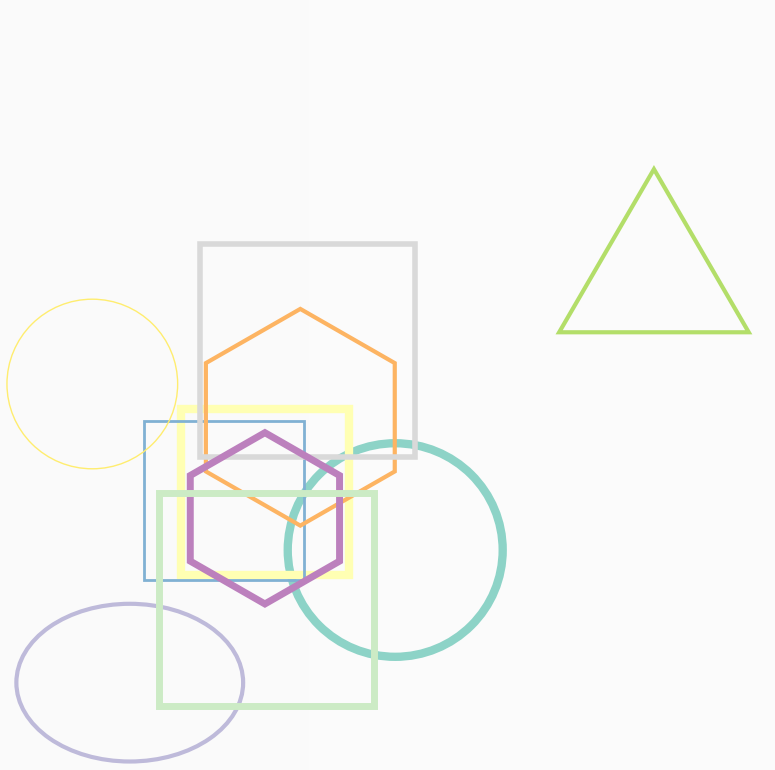[{"shape": "circle", "thickness": 3, "radius": 0.69, "center": [0.51, 0.286]}, {"shape": "square", "thickness": 3, "radius": 0.54, "center": [0.342, 0.361]}, {"shape": "oval", "thickness": 1.5, "radius": 0.73, "center": [0.167, 0.113]}, {"shape": "square", "thickness": 1, "radius": 0.51, "center": [0.289, 0.35]}, {"shape": "hexagon", "thickness": 1.5, "radius": 0.7, "center": [0.388, 0.458]}, {"shape": "triangle", "thickness": 1.5, "radius": 0.71, "center": [0.844, 0.639]}, {"shape": "square", "thickness": 2, "radius": 0.69, "center": [0.397, 0.545]}, {"shape": "hexagon", "thickness": 2.5, "radius": 0.56, "center": [0.342, 0.327]}, {"shape": "square", "thickness": 2.5, "radius": 0.69, "center": [0.343, 0.222]}, {"shape": "circle", "thickness": 0.5, "radius": 0.55, "center": [0.119, 0.501]}]